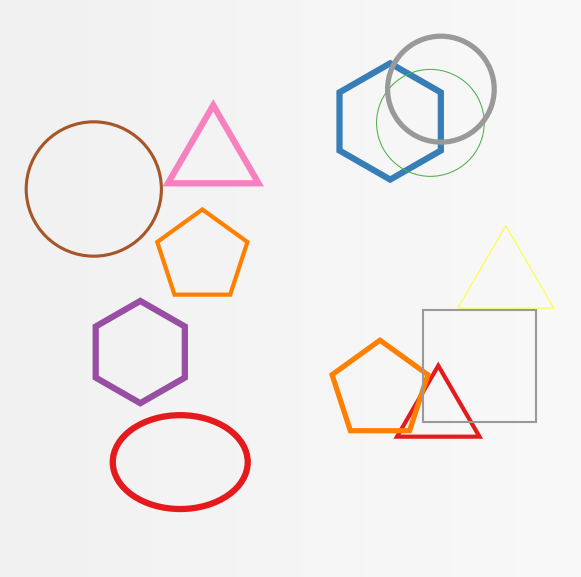[{"shape": "oval", "thickness": 3, "radius": 0.58, "center": [0.31, 0.199]}, {"shape": "triangle", "thickness": 2, "radius": 0.41, "center": [0.754, 0.284]}, {"shape": "hexagon", "thickness": 3, "radius": 0.5, "center": [0.671, 0.789]}, {"shape": "circle", "thickness": 0.5, "radius": 0.46, "center": [0.74, 0.786]}, {"shape": "hexagon", "thickness": 3, "radius": 0.44, "center": [0.241, 0.389]}, {"shape": "pentagon", "thickness": 2.5, "radius": 0.43, "center": [0.654, 0.323]}, {"shape": "pentagon", "thickness": 2, "radius": 0.41, "center": [0.348, 0.555]}, {"shape": "triangle", "thickness": 0.5, "radius": 0.48, "center": [0.87, 0.513]}, {"shape": "circle", "thickness": 1.5, "radius": 0.58, "center": [0.161, 0.672]}, {"shape": "triangle", "thickness": 3, "radius": 0.45, "center": [0.367, 0.727]}, {"shape": "square", "thickness": 1, "radius": 0.49, "center": [0.824, 0.366]}, {"shape": "circle", "thickness": 2.5, "radius": 0.46, "center": [0.759, 0.845]}]